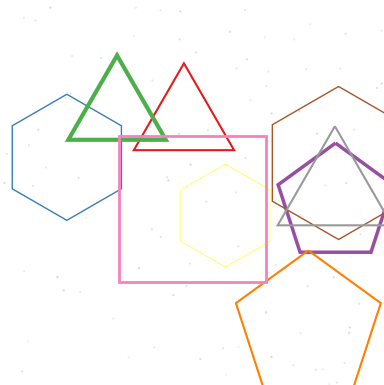[{"shape": "triangle", "thickness": 1.5, "radius": 0.75, "center": [0.478, 0.685]}, {"shape": "hexagon", "thickness": 1, "radius": 0.82, "center": [0.174, 0.591]}, {"shape": "triangle", "thickness": 3, "radius": 0.73, "center": [0.304, 0.71]}, {"shape": "pentagon", "thickness": 2.5, "radius": 0.78, "center": [0.871, 0.472]}, {"shape": "pentagon", "thickness": 1.5, "radius": 0.99, "center": [0.801, 0.152]}, {"shape": "hexagon", "thickness": 0.5, "radius": 0.67, "center": [0.585, 0.44]}, {"shape": "hexagon", "thickness": 1, "radius": 0.99, "center": [0.879, 0.577]}, {"shape": "square", "thickness": 2, "radius": 0.95, "center": [0.5, 0.457]}, {"shape": "triangle", "thickness": 1.5, "radius": 0.86, "center": [0.87, 0.501]}]